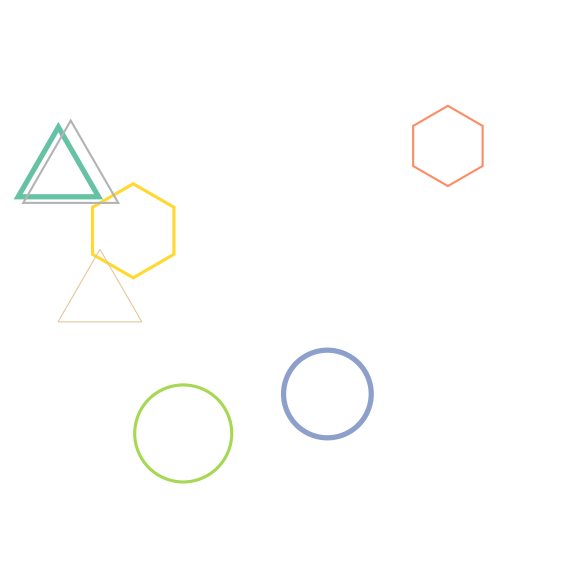[{"shape": "triangle", "thickness": 2.5, "radius": 0.4, "center": [0.101, 0.699]}, {"shape": "hexagon", "thickness": 1, "radius": 0.35, "center": [0.776, 0.746]}, {"shape": "circle", "thickness": 2.5, "radius": 0.38, "center": [0.567, 0.317]}, {"shape": "circle", "thickness": 1.5, "radius": 0.42, "center": [0.317, 0.249]}, {"shape": "hexagon", "thickness": 1.5, "radius": 0.41, "center": [0.231, 0.6]}, {"shape": "triangle", "thickness": 0.5, "radius": 0.42, "center": [0.173, 0.484]}, {"shape": "triangle", "thickness": 1, "radius": 0.48, "center": [0.123, 0.695]}]